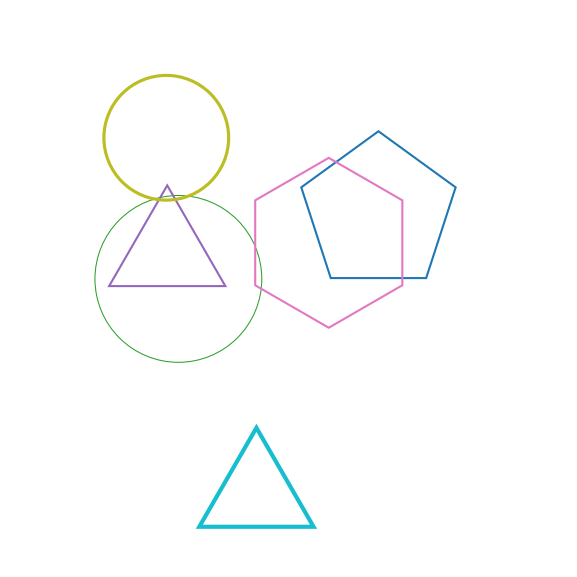[{"shape": "pentagon", "thickness": 1, "radius": 0.7, "center": [0.655, 0.631]}, {"shape": "circle", "thickness": 0.5, "radius": 0.72, "center": [0.309, 0.516]}, {"shape": "triangle", "thickness": 1, "radius": 0.58, "center": [0.29, 0.562]}, {"shape": "hexagon", "thickness": 1, "radius": 0.74, "center": [0.569, 0.579]}, {"shape": "circle", "thickness": 1.5, "radius": 0.54, "center": [0.288, 0.761]}, {"shape": "triangle", "thickness": 2, "radius": 0.57, "center": [0.444, 0.144]}]